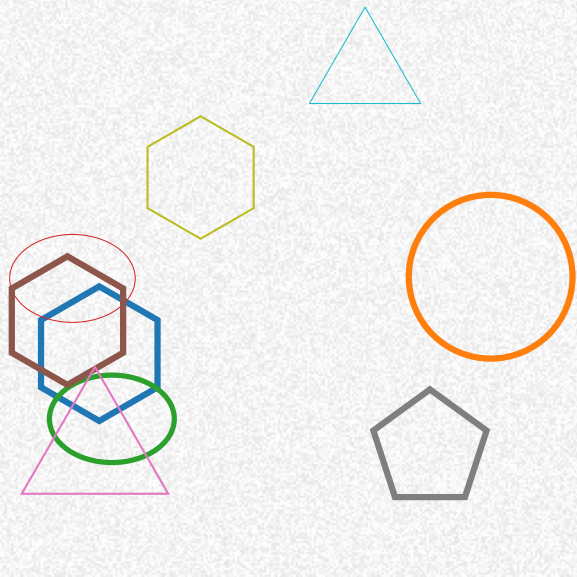[{"shape": "hexagon", "thickness": 3, "radius": 0.58, "center": [0.172, 0.387]}, {"shape": "circle", "thickness": 3, "radius": 0.71, "center": [0.85, 0.52]}, {"shape": "oval", "thickness": 2.5, "radius": 0.54, "center": [0.194, 0.274]}, {"shape": "oval", "thickness": 0.5, "radius": 0.54, "center": [0.125, 0.517]}, {"shape": "hexagon", "thickness": 3, "radius": 0.56, "center": [0.117, 0.444]}, {"shape": "triangle", "thickness": 1, "radius": 0.73, "center": [0.164, 0.217]}, {"shape": "pentagon", "thickness": 3, "radius": 0.52, "center": [0.745, 0.222]}, {"shape": "hexagon", "thickness": 1, "radius": 0.53, "center": [0.347, 0.692]}, {"shape": "triangle", "thickness": 0.5, "radius": 0.56, "center": [0.632, 0.876]}]